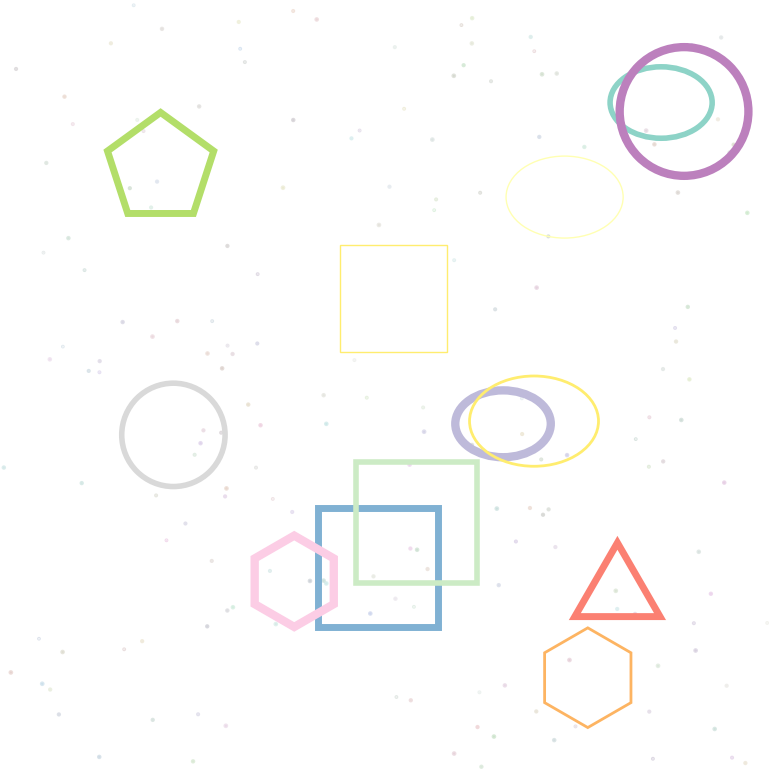[{"shape": "oval", "thickness": 2, "radius": 0.33, "center": [0.859, 0.867]}, {"shape": "oval", "thickness": 0.5, "radius": 0.38, "center": [0.733, 0.744]}, {"shape": "oval", "thickness": 3, "radius": 0.31, "center": [0.653, 0.45]}, {"shape": "triangle", "thickness": 2.5, "radius": 0.32, "center": [0.802, 0.231]}, {"shape": "square", "thickness": 2.5, "radius": 0.39, "center": [0.49, 0.263]}, {"shape": "hexagon", "thickness": 1, "radius": 0.32, "center": [0.763, 0.12]}, {"shape": "pentagon", "thickness": 2.5, "radius": 0.36, "center": [0.209, 0.781]}, {"shape": "hexagon", "thickness": 3, "radius": 0.3, "center": [0.382, 0.245]}, {"shape": "circle", "thickness": 2, "radius": 0.34, "center": [0.225, 0.435]}, {"shape": "circle", "thickness": 3, "radius": 0.42, "center": [0.888, 0.855]}, {"shape": "square", "thickness": 2, "radius": 0.39, "center": [0.541, 0.322]}, {"shape": "oval", "thickness": 1, "radius": 0.42, "center": [0.694, 0.453]}, {"shape": "square", "thickness": 0.5, "radius": 0.35, "center": [0.511, 0.612]}]